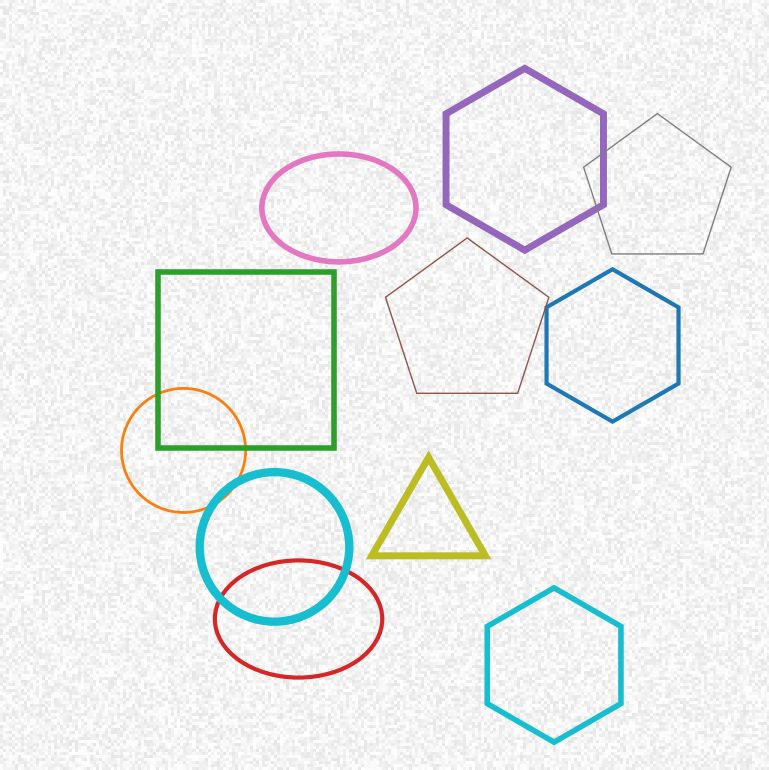[{"shape": "hexagon", "thickness": 1.5, "radius": 0.49, "center": [0.796, 0.551]}, {"shape": "circle", "thickness": 1, "radius": 0.4, "center": [0.238, 0.415]}, {"shape": "square", "thickness": 2, "radius": 0.57, "center": [0.32, 0.532]}, {"shape": "oval", "thickness": 1.5, "radius": 0.54, "center": [0.388, 0.196]}, {"shape": "hexagon", "thickness": 2.5, "radius": 0.59, "center": [0.681, 0.793]}, {"shape": "pentagon", "thickness": 0.5, "radius": 0.56, "center": [0.607, 0.579]}, {"shape": "oval", "thickness": 2, "radius": 0.5, "center": [0.44, 0.73]}, {"shape": "pentagon", "thickness": 0.5, "radius": 0.5, "center": [0.854, 0.752]}, {"shape": "triangle", "thickness": 2.5, "radius": 0.43, "center": [0.557, 0.321]}, {"shape": "circle", "thickness": 3, "radius": 0.49, "center": [0.356, 0.29]}, {"shape": "hexagon", "thickness": 2, "radius": 0.5, "center": [0.72, 0.136]}]